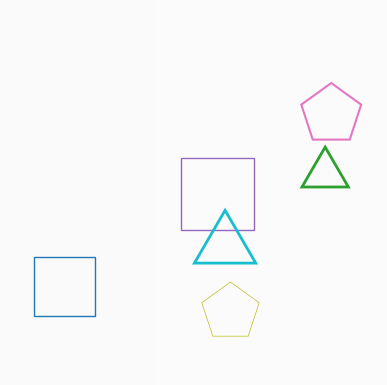[{"shape": "square", "thickness": 1, "radius": 0.39, "center": [0.166, 0.256]}, {"shape": "triangle", "thickness": 2, "radius": 0.35, "center": [0.839, 0.549]}, {"shape": "square", "thickness": 1, "radius": 0.47, "center": [0.562, 0.496]}, {"shape": "pentagon", "thickness": 1.5, "radius": 0.41, "center": [0.855, 0.703]}, {"shape": "pentagon", "thickness": 0.5, "radius": 0.39, "center": [0.595, 0.19]}, {"shape": "triangle", "thickness": 2, "radius": 0.46, "center": [0.581, 0.362]}]